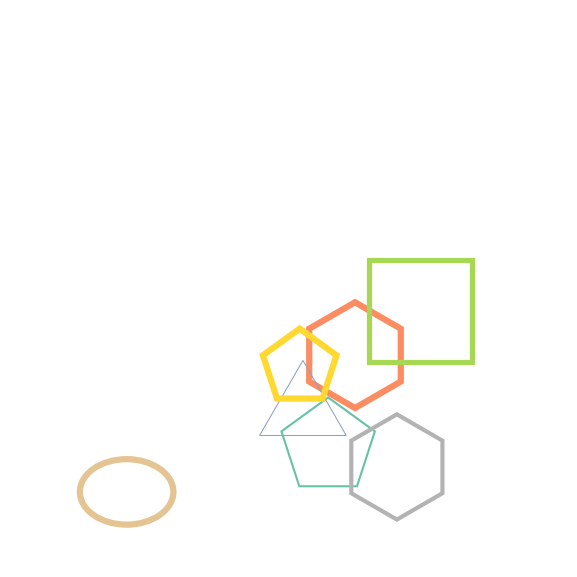[{"shape": "pentagon", "thickness": 1, "radius": 0.43, "center": [0.568, 0.226]}, {"shape": "hexagon", "thickness": 3, "radius": 0.46, "center": [0.615, 0.384]}, {"shape": "triangle", "thickness": 0.5, "radius": 0.43, "center": [0.525, 0.288]}, {"shape": "square", "thickness": 2.5, "radius": 0.44, "center": [0.728, 0.461]}, {"shape": "pentagon", "thickness": 3, "radius": 0.33, "center": [0.519, 0.363]}, {"shape": "oval", "thickness": 3, "radius": 0.4, "center": [0.219, 0.147]}, {"shape": "hexagon", "thickness": 2, "radius": 0.46, "center": [0.687, 0.191]}]